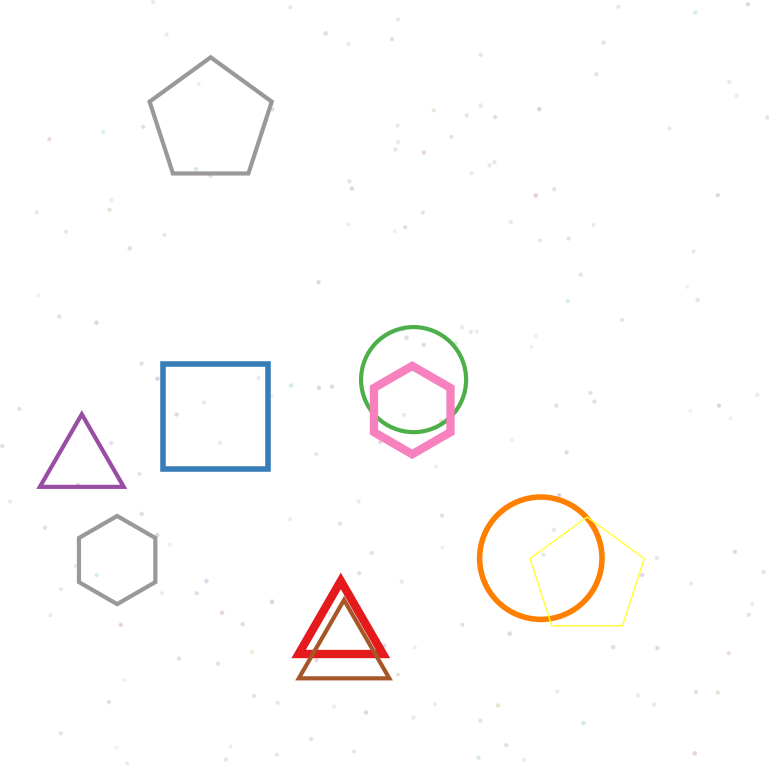[{"shape": "triangle", "thickness": 3, "radius": 0.32, "center": [0.443, 0.182]}, {"shape": "square", "thickness": 2, "radius": 0.34, "center": [0.28, 0.459]}, {"shape": "circle", "thickness": 1.5, "radius": 0.34, "center": [0.537, 0.507]}, {"shape": "triangle", "thickness": 1.5, "radius": 0.31, "center": [0.106, 0.399]}, {"shape": "circle", "thickness": 2, "radius": 0.4, "center": [0.702, 0.275]}, {"shape": "pentagon", "thickness": 0.5, "radius": 0.39, "center": [0.762, 0.25]}, {"shape": "triangle", "thickness": 1.5, "radius": 0.34, "center": [0.447, 0.153]}, {"shape": "hexagon", "thickness": 3, "radius": 0.29, "center": [0.535, 0.467]}, {"shape": "hexagon", "thickness": 1.5, "radius": 0.29, "center": [0.152, 0.273]}, {"shape": "pentagon", "thickness": 1.5, "radius": 0.42, "center": [0.274, 0.842]}]